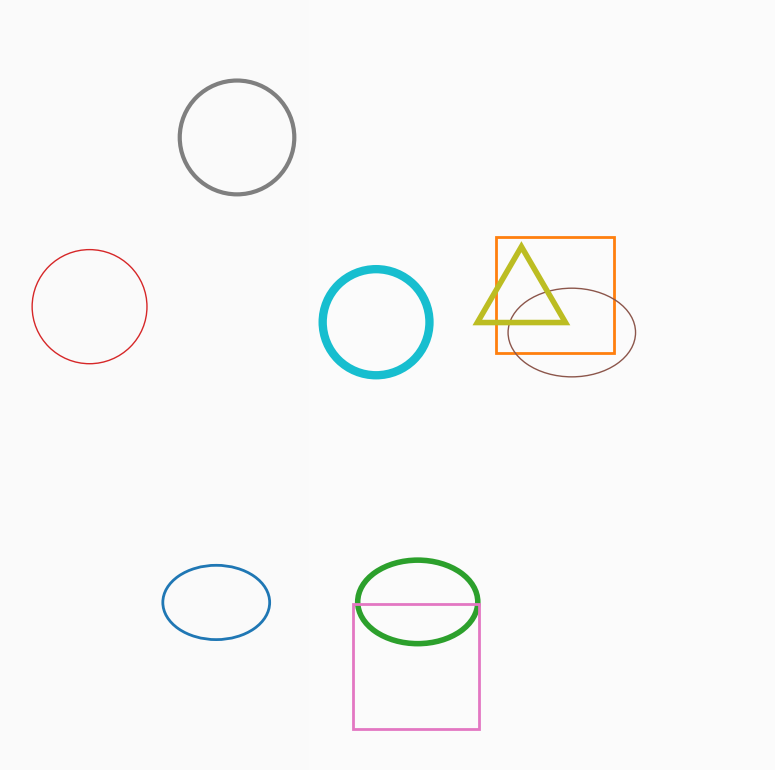[{"shape": "oval", "thickness": 1, "radius": 0.34, "center": [0.279, 0.218]}, {"shape": "square", "thickness": 1, "radius": 0.38, "center": [0.716, 0.617]}, {"shape": "oval", "thickness": 2, "radius": 0.39, "center": [0.539, 0.218]}, {"shape": "circle", "thickness": 0.5, "radius": 0.37, "center": [0.116, 0.602]}, {"shape": "oval", "thickness": 0.5, "radius": 0.41, "center": [0.738, 0.568]}, {"shape": "square", "thickness": 1, "radius": 0.41, "center": [0.537, 0.134]}, {"shape": "circle", "thickness": 1.5, "radius": 0.37, "center": [0.306, 0.821]}, {"shape": "triangle", "thickness": 2, "radius": 0.33, "center": [0.673, 0.614]}, {"shape": "circle", "thickness": 3, "radius": 0.34, "center": [0.485, 0.582]}]